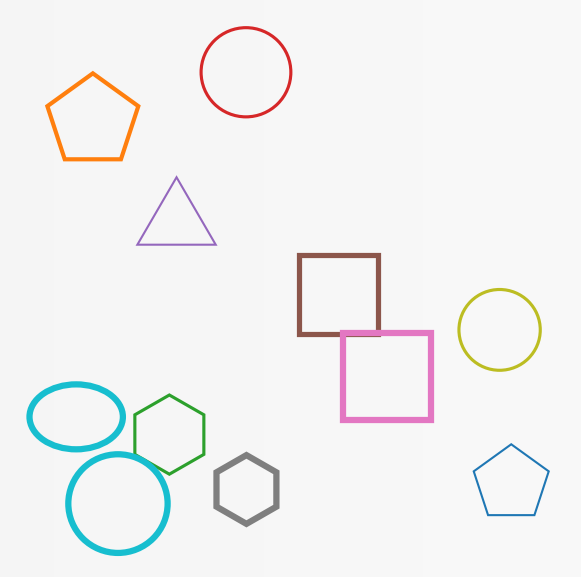[{"shape": "pentagon", "thickness": 1, "radius": 0.34, "center": [0.88, 0.162]}, {"shape": "pentagon", "thickness": 2, "radius": 0.41, "center": [0.16, 0.79]}, {"shape": "hexagon", "thickness": 1.5, "radius": 0.34, "center": [0.291, 0.247]}, {"shape": "circle", "thickness": 1.5, "radius": 0.39, "center": [0.423, 0.874]}, {"shape": "triangle", "thickness": 1, "radius": 0.39, "center": [0.304, 0.614]}, {"shape": "square", "thickness": 2.5, "radius": 0.34, "center": [0.582, 0.489]}, {"shape": "square", "thickness": 3, "radius": 0.38, "center": [0.665, 0.347]}, {"shape": "hexagon", "thickness": 3, "radius": 0.3, "center": [0.424, 0.152]}, {"shape": "circle", "thickness": 1.5, "radius": 0.35, "center": [0.86, 0.428]}, {"shape": "oval", "thickness": 3, "radius": 0.4, "center": [0.131, 0.277]}, {"shape": "circle", "thickness": 3, "radius": 0.43, "center": [0.203, 0.127]}]